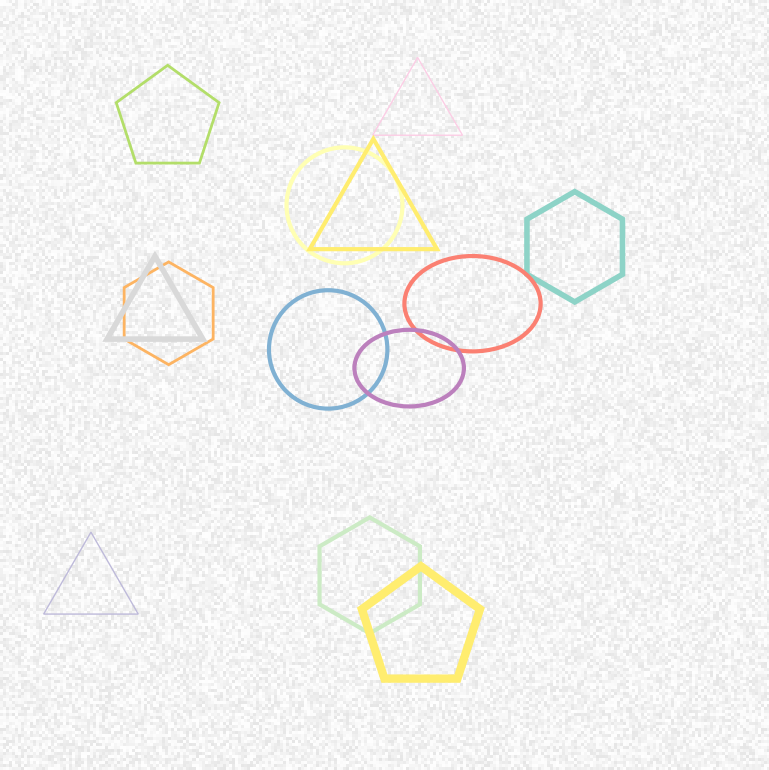[{"shape": "hexagon", "thickness": 2, "radius": 0.36, "center": [0.746, 0.68]}, {"shape": "circle", "thickness": 1.5, "radius": 0.38, "center": [0.447, 0.733]}, {"shape": "triangle", "thickness": 0.5, "radius": 0.35, "center": [0.118, 0.238]}, {"shape": "oval", "thickness": 1.5, "radius": 0.44, "center": [0.614, 0.606]}, {"shape": "circle", "thickness": 1.5, "radius": 0.38, "center": [0.426, 0.546]}, {"shape": "hexagon", "thickness": 1, "radius": 0.33, "center": [0.219, 0.593]}, {"shape": "pentagon", "thickness": 1, "radius": 0.35, "center": [0.218, 0.845]}, {"shape": "triangle", "thickness": 0.5, "radius": 0.34, "center": [0.542, 0.858]}, {"shape": "triangle", "thickness": 2, "radius": 0.36, "center": [0.201, 0.596]}, {"shape": "oval", "thickness": 1.5, "radius": 0.36, "center": [0.531, 0.522]}, {"shape": "hexagon", "thickness": 1.5, "radius": 0.38, "center": [0.48, 0.253]}, {"shape": "pentagon", "thickness": 3, "radius": 0.4, "center": [0.547, 0.184]}, {"shape": "triangle", "thickness": 1.5, "radius": 0.48, "center": [0.485, 0.724]}]